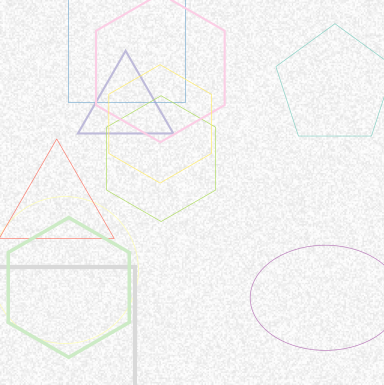[{"shape": "pentagon", "thickness": 0.5, "radius": 0.81, "center": [0.87, 0.777]}, {"shape": "circle", "thickness": 0.5, "radius": 0.95, "center": [0.169, 0.298]}, {"shape": "triangle", "thickness": 1.5, "radius": 0.72, "center": [0.326, 0.725]}, {"shape": "triangle", "thickness": 0.5, "radius": 0.86, "center": [0.147, 0.467]}, {"shape": "square", "thickness": 0.5, "radius": 0.76, "center": [0.328, 0.887]}, {"shape": "hexagon", "thickness": 0.5, "radius": 0.82, "center": [0.418, 0.588]}, {"shape": "hexagon", "thickness": 1.5, "radius": 0.96, "center": [0.416, 0.824]}, {"shape": "square", "thickness": 3, "radius": 0.89, "center": [0.173, 0.129]}, {"shape": "oval", "thickness": 0.5, "radius": 0.98, "center": [0.845, 0.226]}, {"shape": "hexagon", "thickness": 2.5, "radius": 0.91, "center": [0.179, 0.253]}, {"shape": "hexagon", "thickness": 0.5, "radius": 0.77, "center": [0.416, 0.678]}]